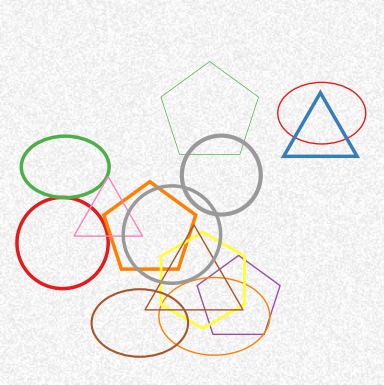[{"shape": "oval", "thickness": 1, "radius": 0.57, "center": [0.836, 0.706]}, {"shape": "circle", "thickness": 2.5, "radius": 0.59, "center": [0.163, 0.369]}, {"shape": "triangle", "thickness": 2.5, "radius": 0.55, "center": [0.832, 0.649]}, {"shape": "oval", "thickness": 2.5, "radius": 0.57, "center": [0.169, 0.566]}, {"shape": "pentagon", "thickness": 0.5, "radius": 0.67, "center": [0.545, 0.707]}, {"shape": "pentagon", "thickness": 1, "radius": 0.57, "center": [0.62, 0.223]}, {"shape": "pentagon", "thickness": 2.5, "radius": 0.63, "center": [0.389, 0.403]}, {"shape": "oval", "thickness": 1, "radius": 0.72, "center": [0.557, 0.178]}, {"shape": "hexagon", "thickness": 2, "radius": 0.63, "center": [0.527, 0.272]}, {"shape": "oval", "thickness": 1.5, "radius": 0.63, "center": [0.363, 0.161]}, {"shape": "triangle", "thickness": 1, "radius": 0.74, "center": [0.504, 0.269]}, {"shape": "triangle", "thickness": 1, "radius": 0.52, "center": [0.281, 0.438]}, {"shape": "circle", "thickness": 2.5, "radius": 0.63, "center": [0.447, 0.391]}, {"shape": "circle", "thickness": 3, "radius": 0.51, "center": [0.575, 0.545]}]